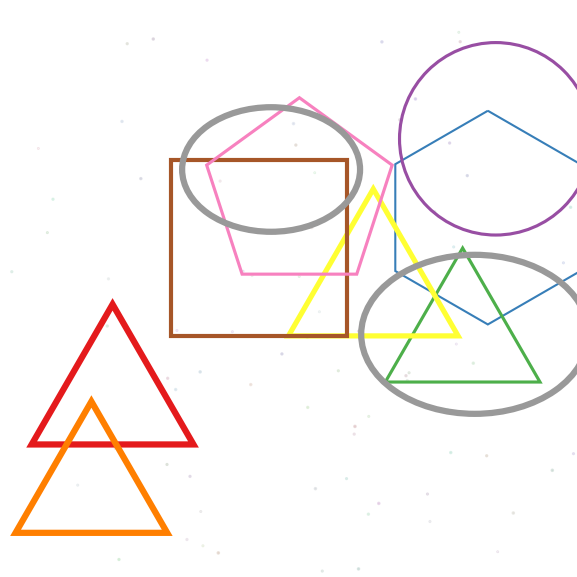[{"shape": "triangle", "thickness": 3, "radius": 0.81, "center": [0.195, 0.31]}, {"shape": "hexagon", "thickness": 1, "radius": 0.93, "center": [0.845, 0.622]}, {"shape": "triangle", "thickness": 1.5, "radius": 0.77, "center": [0.801, 0.415]}, {"shape": "circle", "thickness": 1.5, "radius": 0.83, "center": [0.858, 0.759]}, {"shape": "triangle", "thickness": 3, "radius": 0.76, "center": [0.158, 0.152]}, {"shape": "triangle", "thickness": 2.5, "radius": 0.85, "center": [0.646, 0.502]}, {"shape": "square", "thickness": 2, "radius": 0.76, "center": [0.448, 0.57]}, {"shape": "pentagon", "thickness": 1.5, "radius": 0.84, "center": [0.518, 0.661]}, {"shape": "oval", "thickness": 3, "radius": 0.98, "center": [0.822, 0.42]}, {"shape": "oval", "thickness": 3, "radius": 0.77, "center": [0.469, 0.706]}]